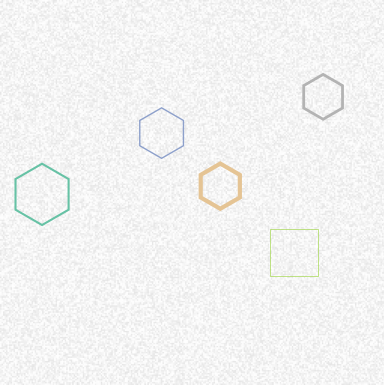[{"shape": "hexagon", "thickness": 1.5, "radius": 0.4, "center": [0.109, 0.495]}, {"shape": "hexagon", "thickness": 1, "radius": 0.33, "center": [0.42, 0.654]}, {"shape": "square", "thickness": 0.5, "radius": 0.31, "center": [0.764, 0.344]}, {"shape": "hexagon", "thickness": 3, "radius": 0.29, "center": [0.572, 0.516]}, {"shape": "hexagon", "thickness": 2, "radius": 0.29, "center": [0.839, 0.748]}]